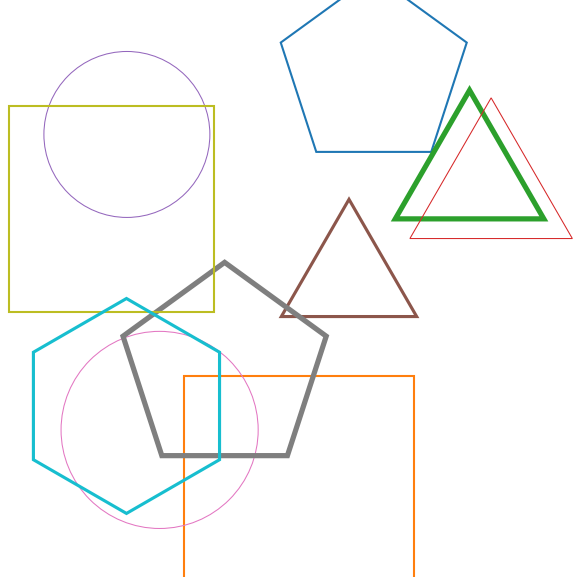[{"shape": "pentagon", "thickness": 1, "radius": 0.85, "center": [0.647, 0.873]}, {"shape": "square", "thickness": 1, "radius": 1.0, "center": [0.517, 0.149]}, {"shape": "triangle", "thickness": 2.5, "radius": 0.74, "center": [0.813, 0.694]}, {"shape": "triangle", "thickness": 0.5, "radius": 0.81, "center": [0.85, 0.667]}, {"shape": "circle", "thickness": 0.5, "radius": 0.72, "center": [0.22, 0.766]}, {"shape": "triangle", "thickness": 1.5, "radius": 0.68, "center": [0.604, 0.519]}, {"shape": "circle", "thickness": 0.5, "radius": 0.85, "center": [0.276, 0.255]}, {"shape": "pentagon", "thickness": 2.5, "radius": 0.92, "center": [0.389, 0.36]}, {"shape": "square", "thickness": 1, "radius": 0.89, "center": [0.193, 0.638]}, {"shape": "hexagon", "thickness": 1.5, "radius": 0.93, "center": [0.219, 0.296]}]